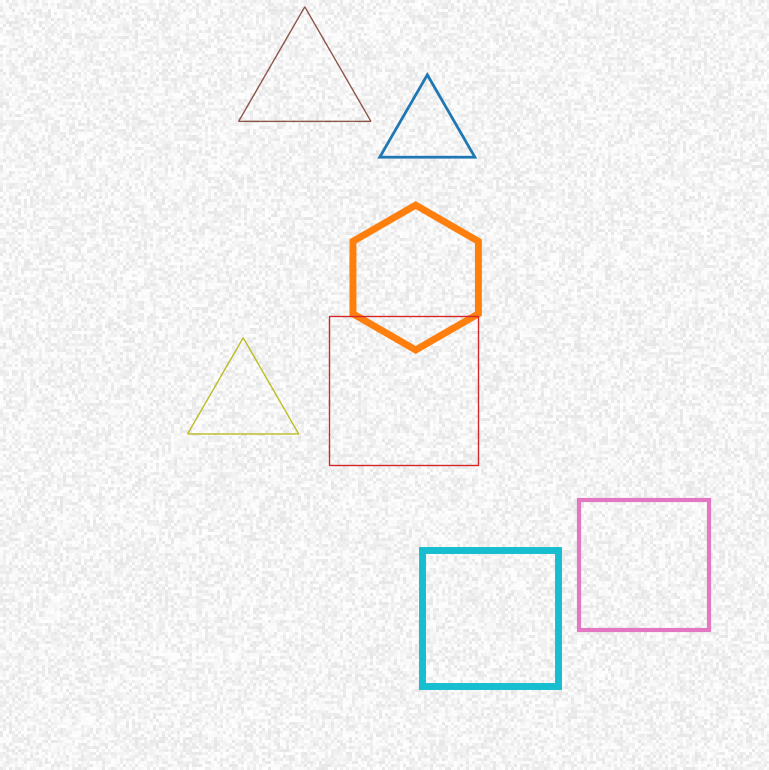[{"shape": "triangle", "thickness": 1, "radius": 0.36, "center": [0.555, 0.832]}, {"shape": "hexagon", "thickness": 2.5, "radius": 0.47, "center": [0.54, 0.64]}, {"shape": "square", "thickness": 0.5, "radius": 0.48, "center": [0.524, 0.492]}, {"shape": "triangle", "thickness": 0.5, "radius": 0.5, "center": [0.396, 0.892]}, {"shape": "square", "thickness": 1.5, "radius": 0.42, "center": [0.837, 0.266]}, {"shape": "triangle", "thickness": 0.5, "radius": 0.42, "center": [0.316, 0.478]}, {"shape": "square", "thickness": 2.5, "radius": 0.44, "center": [0.636, 0.197]}]